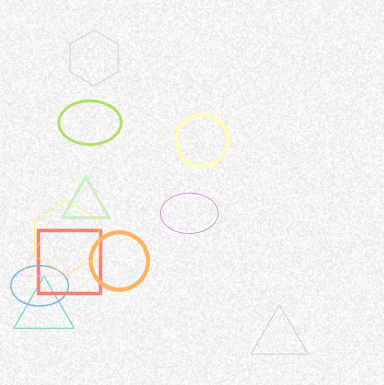[{"shape": "triangle", "thickness": 1, "radius": 0.45, "center": [0.114, 0.193]}, {"shape": "circle", "thickness": 2.5, "radius": 0.34, "center": [0.524, 0.635]}, {"shape": "triangle", "thickness": 0.5, "radius": 0.43, "center": [0.726, 0.123]}, {"shape": "square", "thickness": 2.5, "radius": 0.4, "center": [0.178, 0.321]}, {"shape": "oval", "thickness": 1, "radius": 0.37, "center": [0.103, 0.258]}, {"shape": "circle", "thickness": 3, "radius": 0.37, "center": [0.31, 0.322]}, {"shape": "oval", "thickness": 2, "radius": 0.4, "center": [0.234, 0.681]}, {"shape": "triangle", "thickness": 0.5, "radius": 0.37, "center": [0.117, 0.319]}, {"shape": "hexagon", "thickness": 1, "radius": 0.36, "center": [0.245, 0.849]}, {"shape": "oval", "thickness": 0.5, "radius": 0.37, "center": [0.492, 0.446]}, {"shape": "triangle", "thickness": 2, "radius": 0.35, "center": [0.223, 0.47]}, {"shape": "hexagon", "thickness": 0.5, "radius": 0.48, "center": [0.173, 0.382]}]